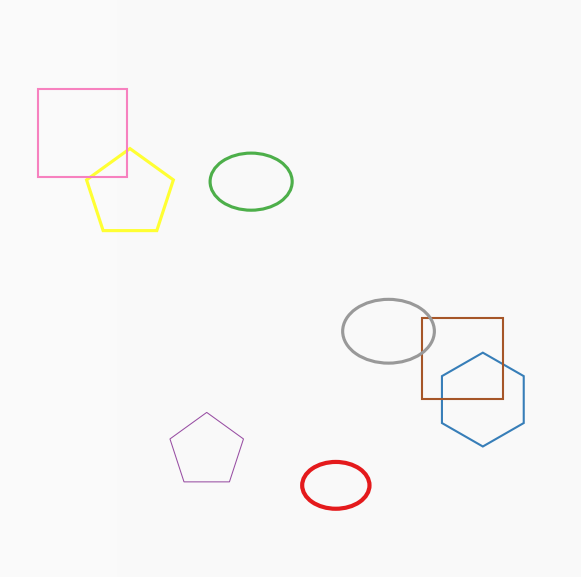[{"shape": "oval", "thickness": 2, "radius": 0.29, "center": [0.578, 0.159]}, {"shape": "hexagon", "thickness": 1, "radius": 0.41, "center": [0.831, 0.307]}, {"shape": "oval", "thickness": 1.5, "radius": 0.35, "center": [0.432, 0.685]}, {"shape": "pentagon", "thickness": 0.5, "radius": 0.33, "center": [0.356, 0.219]}, {"shape": "pentagon", "thickness": 1.5, "radius": 0.39, "center": [0.224, 0.663]}, {"shape": "square", "thickness": 1, "radius": 0.35, "center": [0.796, 0.378]}, {"shape": "square", "thickness": 1, "radius": 0.38, "center": [0.142, 0.769]}, {"shape": "oval", "thickness": 1.5, "radius": 0.39, "center": [0.668, 0.426]}]